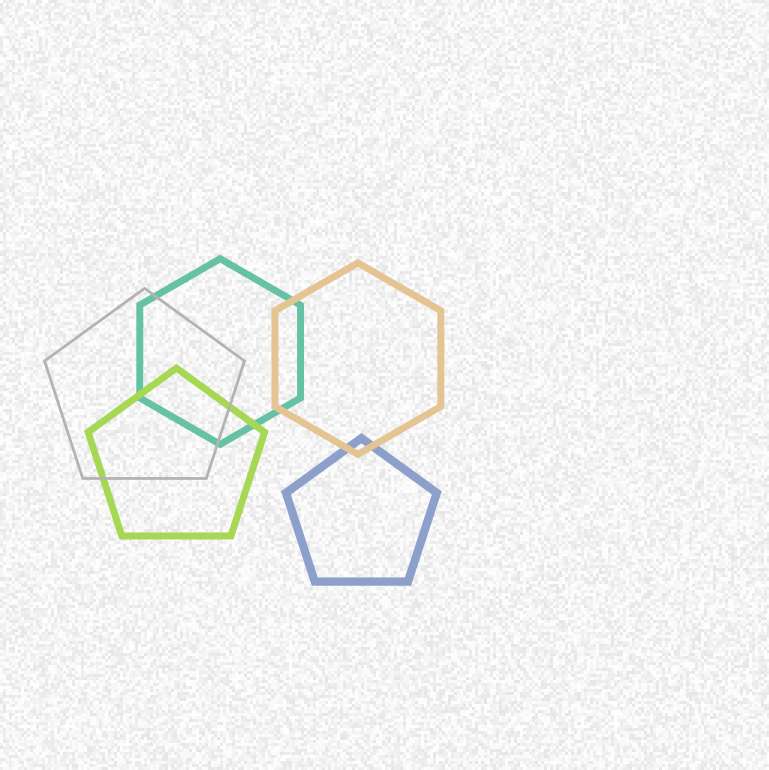[{"shape": "hexagon", "thickness": 2.5, "radius": 0.6, "center": [0.286, 0.543]}, {"shape": "pentagon", "thickness": 3, "radius": 0.51, "center": [0.469, 0.328]}, {"shape": "pentagon", "thickness": 2.5, "radius": 0.6, "center": [0.229, 0.401]}, {"shape": "hexagon", "thickness": 2.5, "radius": 0.62, "center": [0.465, 0.534]}, {"shape": "pentagon", "thickness": 1, "radius": 0.68, "center": [0.188, 0.489]}]